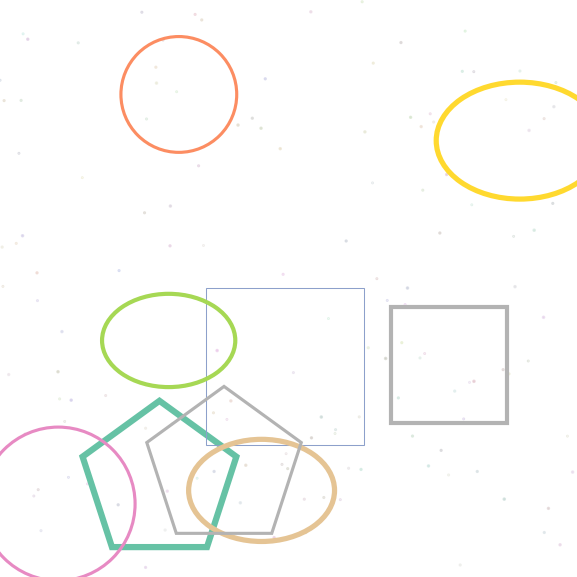[{"shape": "pentagon", "thickness": 3, "radius": 0.7, "center": [0.276, 0.165]}, {"shape": "circle", "thickness": 1.5, "radius": 0.5, "center": [0.31, 0.836]}, {"shape": "square", "thickness": 0.5, "radius": 0.68, "center": [0.494, 0.365]}, {"shape": "circle", "thickness": 1.5, "radius": 0.66, "center": [0.101, 0.127]}, {"shape": "oval", "thickness": 2, "radius": 0.58, "center": [0.292, 0.41]}, {"shape": "oval", "thickness": 2.5, "radius": 0.72, "center": [0.9, 0.756]}, {"shape": "oval", "thickness": 2.5, "radius": 0.63, "center": [0.453, 0.15]}, {"shape": "square", "thickness": 2, "radius": 0.5, "center": [0.777, 0.367]}, {"shape": "pentagon", "thickness": 1.5, "radius": 0.7, "center": [0.388, 0.189]}]